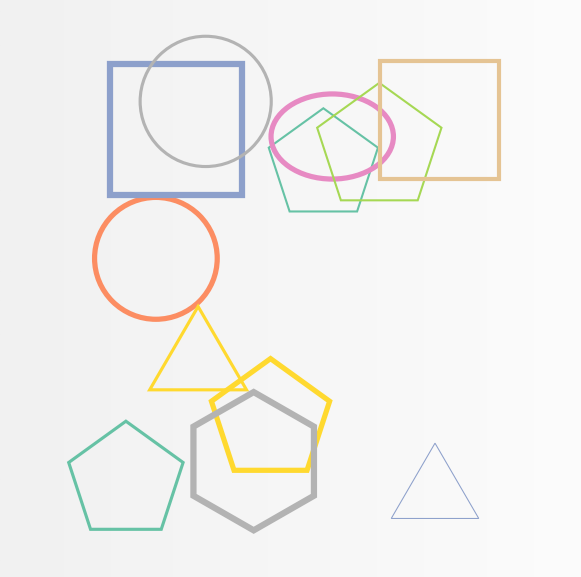[{"shape": "pentagon", "thickness": 1, "radius": 0.49, "center": [0.556, 0.713]}, {"shape": "pentagon", "thickness": 1.5, "radius": 0.52, "center": [0.217, 0.166]}, {"shape": "circle", "thickness": 2.5, "radius": 0.53, "center": [0.268, 0.552]}, {"shape": "triangle", "thickness": 0.5, "radius": 0.43, "center": [0.748, 0.145]}, {"shape": "square", "thickness": 3, "radius": 0.57, "center": [0.303, 0.775]}, {"shape": "oval", "thickness": 2.5, "radius": 0.53, "center": [0.572, 0.763]}, {"shape": "pentagon", "thickness": 1, "radius": 0.56, "center": [0.653, 0.743]}, {"shape": "pentagon", "thickness": 2.5, "radius": 0.53, "center": [0.465, 0.271]}, {"shape": "triangle", "thickness": 1.5, "radius": 0.48, "center": [0.341, 0.372]}, {"shape": "square", "thickness": 2, "radius": 0.51, "center": [0.756, 0.791]}, {"shape": "circle", "thickness": 1.5, "radius": 0.56, "center": [0.354, 0.824]}, {"shape": "hexagon", "thickness": 3, "radius": 0.6, "center": [0.436, 0.201]}]